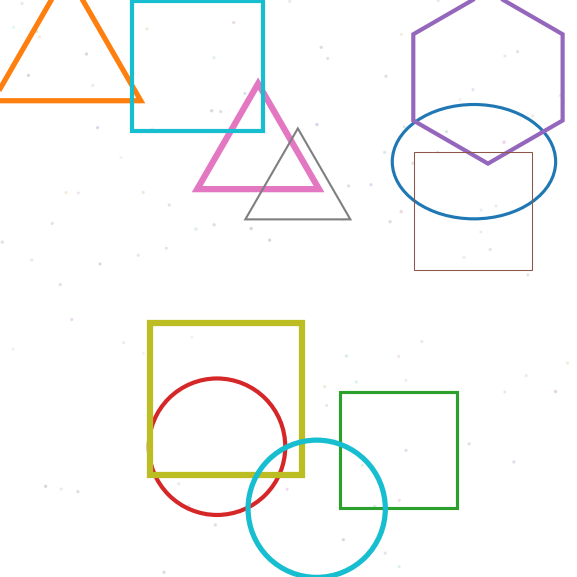[{"shape": "oval", "thickness": 1.5, "radius": 0.71, "center": [0.821, 0.719]}, {"shape": "triangle", "thickness": 2.5, "radius": 0.74, "center": [0.116, 0.899]}, {"shape": "square", "thickness": 1.5, "radius": 0.51, "center": [0.69, 0.22]}, {"shape": "circle", "thickness": 2, "radius": 0.59, "center": [0.376, 0.226]}, {"shape": "hexagon", "thickness": 2, "radius": 0.75, "center": [0.845, 0.865]}, {"shape": "square", "thickness": 0.5, "radius": 0.51, "center": [0.819, 0.634]}, {"shape": "triangle", "thickness": 3, "radius": 0.61, "center": [0.447, 0.733]}, {"shape": "triangle", "thickness": 1, "radius": 0.52, "center": [0.516, 0.672]}, {"shape": "square", "thickness": 3, "radius": 0.66, "center": [0.392, 0.309]}, {"shape": "square", "thickness": 2, "radius": 0.57, "center": [0.342, 0.885]}, {"shape": "circle", "thickness": 2.5, "radius": 0.59, "center": [0.548, 0.118]}]